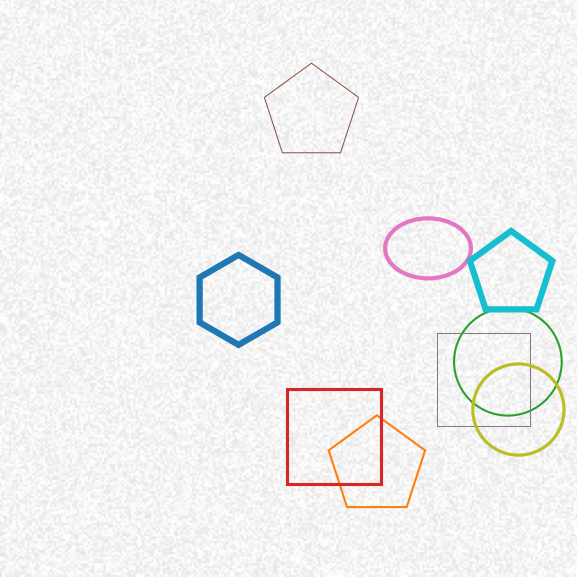[{"shape": "hexagon", "thickness": 3, "radius": 0.39, "center": [0.413, 0.48]}, {"shape": "pentagon", "thickness": 1, "radius": 0.44, "center": [0.653, 0.192]}, {"shape": "circle", "thickness": 1, "radius": 0.47, "center": [0.879, 0.373]}, {"shape": "square", "thickness": 1.5, "radius": 0.41, "center": [0.578, 0.243]}, {"shape": "pentagon", "thickness": 0.5, "radius": 0.43, "center": [0.539, 0.804]}, {"shape": "oval", "thickness": 2, "radius": 0.37, "center": [0.741, 0.569]}, {"shape": "square", "thickness": 0.5, "radius": 0.4, "center": [0.837, 0.342]}, {"shape": "circle", "thickness": 1.5, "radius": 0.39, "center": [0.898, 0.29]}, {"shape": "pentagon", "thickness": 3, "radius": 0.38, "center": [0.885, 0.524]}]